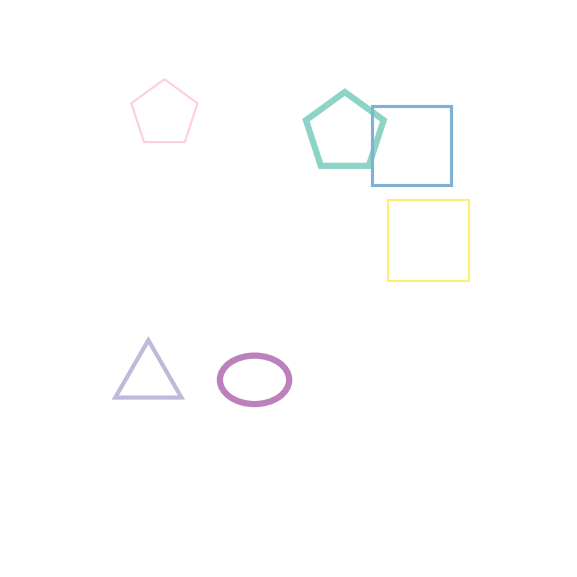[{"shape": "pentagon", "thickness": 3, "radius": 0.35, "center": [0.597, 0.769]}, {"shape": "triangle", "thickness": 2, "radius": 0.33, "center": [0.257, 0.344]}, {"shape": "square", "thickness": 1.5, "radius": 0.34, "center": [0.712, 0.747]}, {"shape": "pentagon", "thickness": 1, "radius": 0.3, "center": [0.285, 0.802]}, {"shape": "oval", "thickness": 3, "radius": 0.3, "center": [0.441, 0.341]}, {"shape": "square", "thickness": 1, "radius": 0.35, "center": [0.742, 0.583]}]